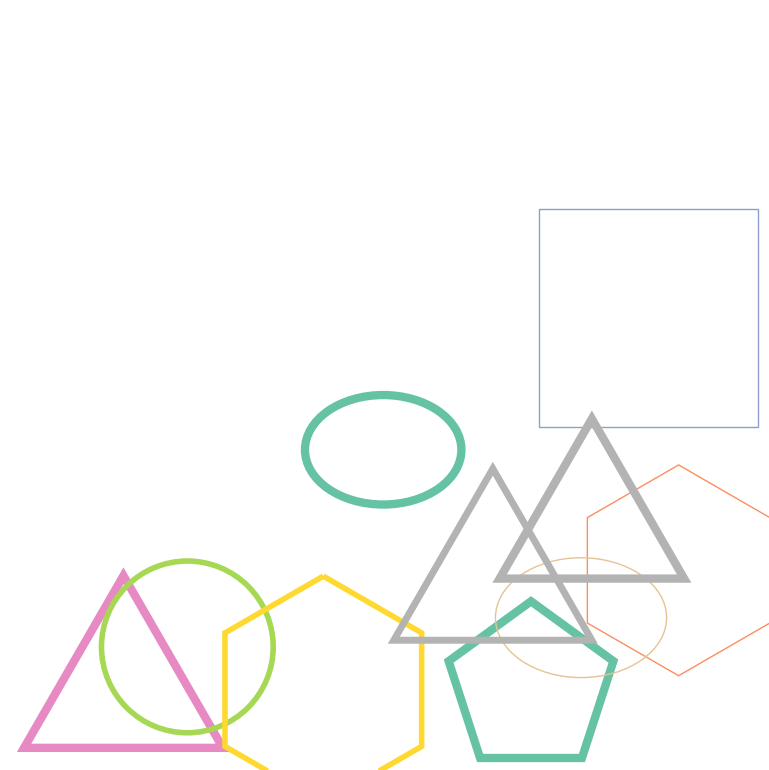[{"shape": "pentagon", "thickness": 3, "radius": 0.56, "center": [0.69, 0.107]}, {"shape": "oval", "thickness": 3, "radius": 0.51, "center": [0.498, 0.416]}, {"shape": "hexagon", "thickness": 0.5, "radius": 0.68, "center": [0.881, 0.259]}, {"shape": "square", "thickness": 0.5, "radius": 0.71, "center": [0.843, 0.587]}, {"shape": "triangle", "thickness": 3, "radius": 0.75, "center": [0.16, 0.103]}, {"shape": "circle", "thickness": 2, "radius": 0.56, "center": [0.243, 0.16]}, {"shape": "hexagon", "thickness": 2, "radius": 0.74, "center": [0.42, 0.104]}, {"shape": "oval", "thickness": 0.5, "radius": 0.56, "center": [0.755, 0.198]}, {"shape": "triangle", "thickness": 2.5, "radius": 0.74, "center": [0.64, 0.243]}, {"shape": "triangle", "thickness": 3, "radius": 0.69, "center": [0.769, 0.318]}]